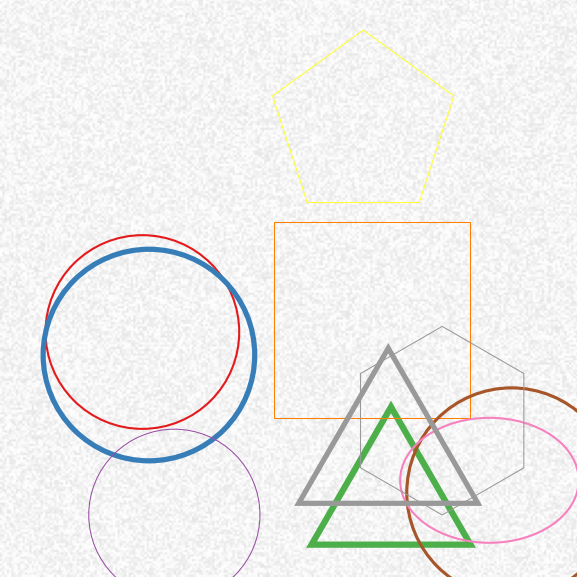[{"shape": "circle", "thickness": 1, "radius": 0.84, "center": [0.247, 0.424]}, {"shape": "circle", "thickness": 2.5, "radius": 0.92, "center": [0.258, 0.384]}, {"shape": "triangle", "thickness": 3, "radius": 0.79, "center": [0.677, 0.135]}, {"shape": "circle", "thickness": 0.5, "radius": 0.74, "center": [0.302, 0.108]}, {"shape": "square", "thickness": 0.5, "radius": 0.85, "center": [0.643, 0.445]}, {"shape": "pentagon", "thickness": 0.5, "radius": 0.83, "center": [0.629, 0.782]}, {"shape": "circle", "thickness": 1.5, "radius": 0.91, "center": [0.886, 0.146]}, {"shape": "oval", "thickness": 1, "radius": 0.77, "center": [0.847, 0.167]}, {"shape": "triangle", "thickness": 2.5, "radius": 0.9, "center": [0.672, 0.217]}, {"shape": "hexagon", "thickness": 0.5, "radius": 0.82, "center": [0.766, 0.271]}]